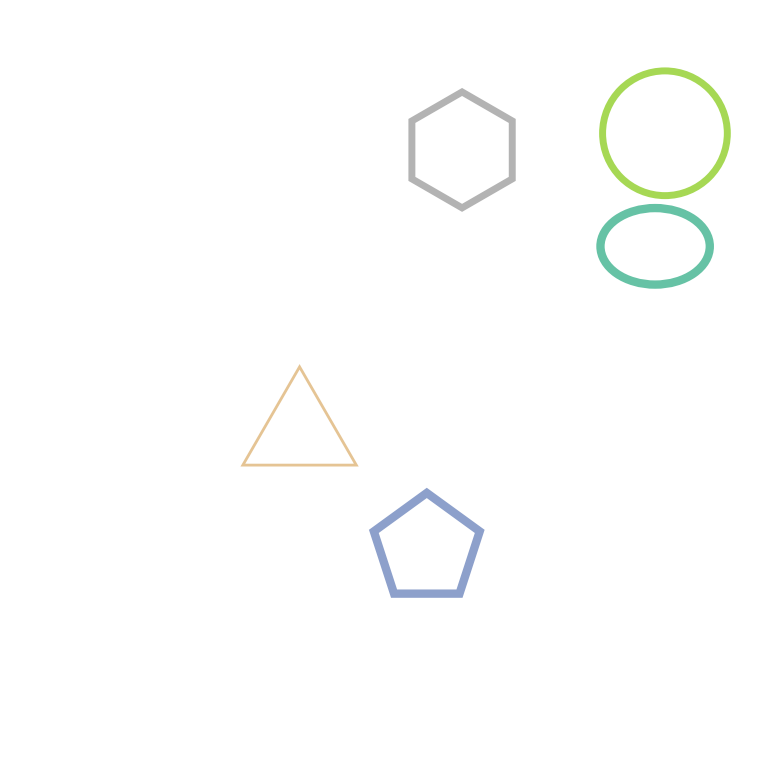[{"shape": "oval", "thickness": 3, "radius": 0.35, "center": [0.851, 0.68]}, {"shape": "pentagon", "thickness": 3, "radius": 0.36, "center": [0.554, 0.288]}, {"shape": "circle", "thickness": 2.5, "radius": 0.4, "center": [0.864, 0.827]}, {"shape": "triangle", "thickness": 1, "radius": 0.43, "center": [0.389, 0.438]}, {"shape": "hexagon", "thickness": 2.5, "radius": 0.38, "center": [0.6, 0.805]}]